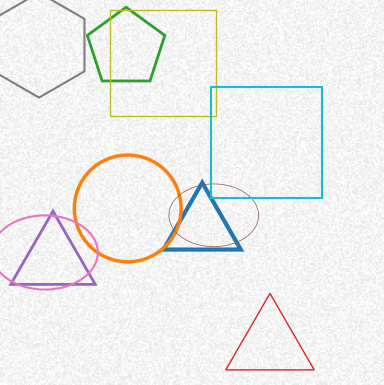[{"shape": "triangle", "thickness": 3, "radius": 0.58, "center": [0.525, 0.41]}, {"shape": "circle", "thickness": 2.5, "radius": 0.69, "center": [0.332, 0.459]}, {"shape": "pentagon", "thickness": 2, "radius": 0.53, "center": [0.327, 0.875]}, {"shape": "triangle", "thickness": 1, "radius": 0.66, "center": [0.701, 0.106]}, {"shape": "triangle", "thickness": 2, "radius": 0.63, "center": [0.138, 0.325]}, {"shape": "oval", "thickness": 0.5, "radius": 0.58, "center": [0.555, 0.441]}, {"shape": "oval", "thickness": 1.5, "radius": 0.69, "center": [0.116, 0.344]}, {"shape": "hexagon", "thickness": 1.5, "radius": 0.68, "center": [0.101, 0.883]}, {"shape": "square", "thickness": 1, "radius": 0.69, "center": [0.423, 0.836]}, {"shape": "square", "thickness": 1.5, "radius": 0.72, "center": [0.692, 0.63]}]